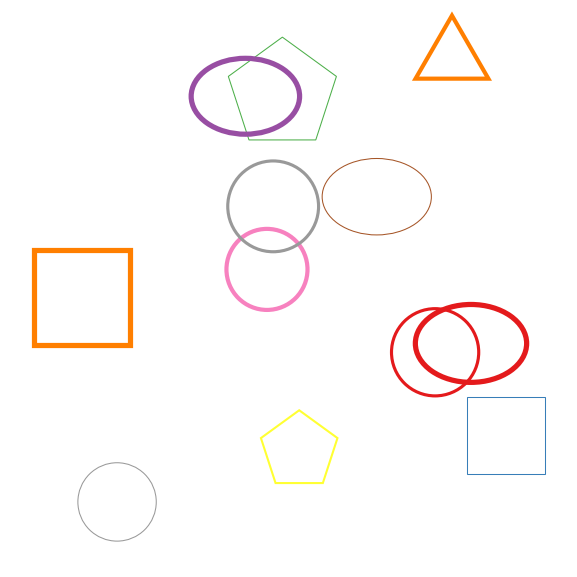[{"shape": "circle", "thickness": 1.5, "radius": 0.38, "center": [0.753, 0.389]}, {"shape": "oval", "thickness": 2.5, "radius": 0.48, "center": [0.816, 0.404]}, {"shape": "square", "thickness": 0.5, "radius": 0.33, "center": [0.876, 0.245]}, {"shape": "pentagon", "thickness": 0.5, "radius": 0.49, "center": [0.489, 0.836]}, {"shape": "oval", "thickness": 2.5, "radius": 0.47, "center": [0.425, 0.832]}, {"shape": "square", "thickness": 2.5, "radius": 0.42, "center": [0.142, 0.484]}, {"shape": "triangle", "thickness": 2, "radius": 0.36, "center": [0.783, 0.899]}, {"shape": "pentagon", "thickness": 1, "radius": 0.35, "center": [0.518, 0.219]}, {"shape": "oval", "thickness": 0.5, "radius": 0.47, "center": [0.652, 0.659]}, {"shape": "circle", "thickness": 2, "radius": 0.35, "center": [0.462, 0.533]}, {"shape": "circle", "thickness": 1.5, "radius": 0.39, "center": [0.473, 0.642]}, {"shape": "circle", "thickness": 0.5, "radius": 0.34, "center": [0.203, 0.13]}]